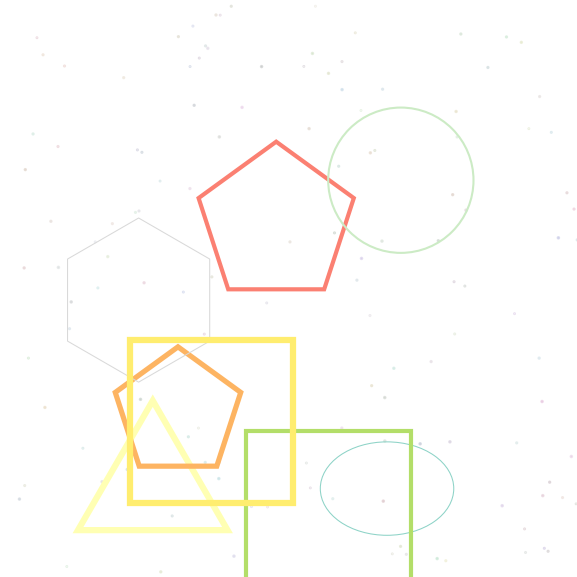[{"shape": "oval", "thickness": 0.5, "radius": 0.58, "center": [0.67, 0.153]}, {"shape": "triangle", "thickness": 3, "radius": 0.75, "center": [0.265, 0.156]}, {"shape": "pentagon", "thickness": 2, "radius": 0.71, "center": [0.478, 0.612]}, {"shape": "pentagon", "thickness": 2.5, "radius": 0.57, "center": [0.308, 0.284]}, {"shape": "square", "thickness": 2, "radius": 0.71, "center": [0.569, 0.11]}, {"shape": "hexagon", "thickness": 0.5, "radius": 0.71, "center": [0.24, 0.48]}, {"shape": "circle", "thickness": 1, "radius": 0.63, "center": [0.694, 0.687]}, {"shape": "square", "thickness": 3, "radius": 0.71, "center": [0.366, 0.269]}]